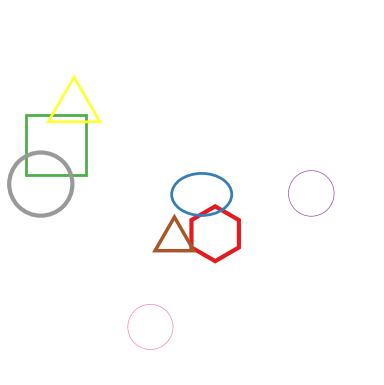[{"shape": "hexagon", "thickness": 3, "radius": 0.36, "center": [0.559, 0.393]}, {"shape": "oval", "thickness": 2, "radius": 0.39, "center": [0.524, 0.495]}, {"shape": "square", "thickness": 2, "radius": 0.39, "center": [0.145, 0.624]}, {"shape": "circle", "thickness": 0.5, "radius": 0.3, "center": [0.809, 0.498]}, {"shape": "triangle", "thickness": 2, "radius": 0.39, "center": [0.192, 0.722]}, {"shape": "triangle", "thickness": 2.5, "radius": 0.29, "center": [0.453, 0.378]}, {"shape": "circle", "thickness": 0.5, "radius": 0.29, "center": [0.391, 0.151]}, {"shape": "circle", "thickness": 3, "radius": 0.41, "center": [0.106, 0.522]}]